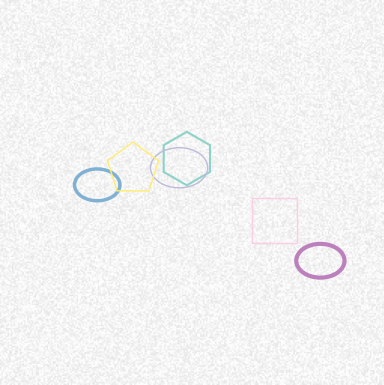[{"shape": "hexagon", "thickness": 1.5, "radius": 0.35, "center": [0.485, 0.588]}, {"shape": "oval", "thickness": 1, "radius": 0.37, "center": [0.465, 0.564]}, {"shape": "oval", "thickness": 2.5, "radius": 0.29, "center": [0.253, 0.52]}, {"shape": "square", "thickness": 1, "radius": 0.29, "center": [0.712, 0.428]}, {"shape": "oval", "thickness": 3, "radius": 0.31, "center": [0.832, 0.323]}, {"shape": "pentagon", "thickness": 1, "radius": 0.35, "center": [0.345, 0.561]}]